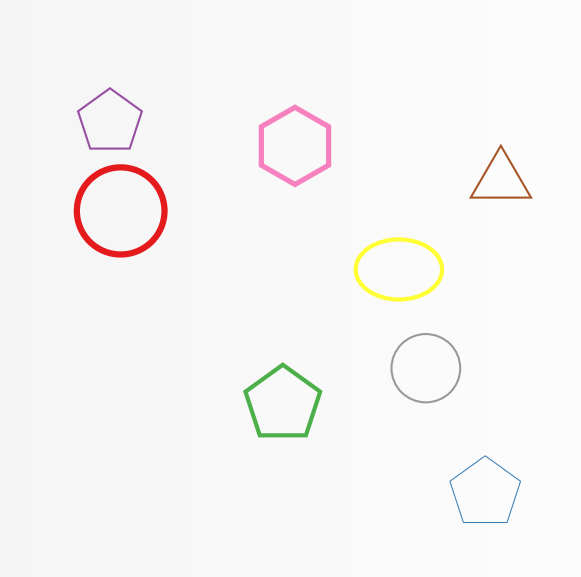[{"shape": "circle", "thickness": 3, "radius": 0.38, "center": [0.208, 0.634]}, {"shape": "pentagon", "thickness": 0.5, "radius": 0.32, "center": [0.835, 0.146]}, {"shape": "pentagon", "thickness": 2, "radius": 0.34, "center": [0.487, 0.3]}, {"shape": "pentagon", "thickness": 1, "radius": 0.29, "center": [0.189, 0.789]}, {"shape": "oval", "thickness": 2, "radius": 0.37, "center": [0.686, 0.533]}, {"shape": "triangle", "thickness": 1, "radius": 0.3, "center": [0.862, 0.687]}, {"shape": "hexagon", "thickness": 2.5, "radius": 0.33, "center": [0.507, 0.746]}, {"shape": "circle", "thickness": 1, "radius": 0.3, "center": [0.733, 0.362]}]